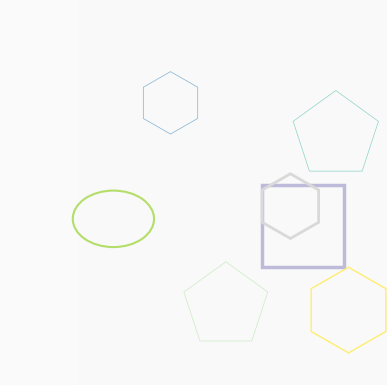[{"shape": "pentagon", "thickness": 0.5, "radius": 0.58, "center": [0.867, 0.649]}, {"shape": "square", "thickness": 2.5, "radius": 0.53, "center": [0.782, 0.413]}, {"shape": "hexagon", "thickness": 0.5, "radius": 0.41, "center": [0.44, 0.733]}, {"shape": "oval", "thickness": 1.5, "radius": 0.52, "center": [0.293, 0.432]}, {"shape": "hexagon", "thickness": 2, "radius": 0.42, "center": [0.749, 0.465]}, {"shape": "pentagon", "thickness": 0.5, "radius": 0.57, "center": [0.583, 0.206]}, {"shape": "hexagon", "thickness": 1, "radius": 0.56, "center": [0.899, 0.195]}]